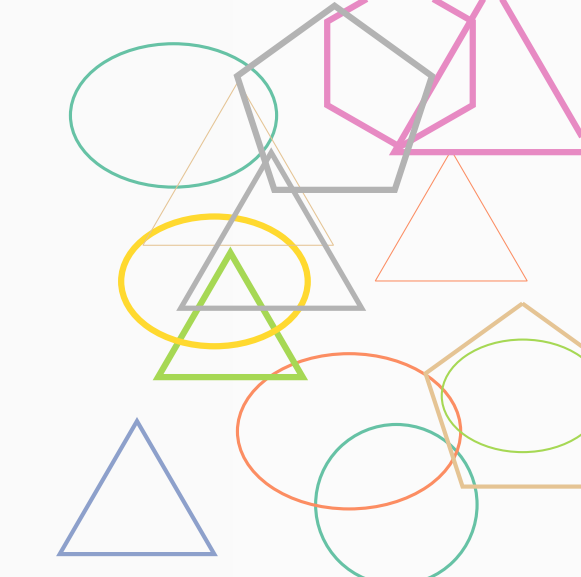[{"shape": "oval", "thickness": 1.5, "radius": 0.89, "center": [0.299, 0.799]}, {"shape": "circle", "thickness": 1.5, "radius": 0.69, "center": [0.682, 0.125]}, {"shape": "oval", "thickness": 1.5, "radius": 0.96, "center": [0.601, 0.252]}, {"shape": "triangle", "thickness": 0.5, "radius": 0.75, "center": [0.776, 0.588]}, {"shape": "triangle", "thickness": 2, "radius": 0.77, "center": [0.236, 0.116]}, {"shape": "hexagon", "thickness": 3, "radius": 0.72, "center": [0.688, 0.889]}, {"shape": "triangle", "thickness": 3, "radius": 0.98, "center": [0.848, 0.833]}, {"shape": "triangle", "thickness": 3, "radius": 0.72, "center": [0.396, 0.418]}, {"shape": "oval", "thickness": 1, "radius": 0.7, "center": [0.899, 0.314]}, {"shape": "oval", "thickness": 3, "radius": 0.8, "center": [0.369, 0.512]}, {"shape": "pentagon", "thickness": 2, "radius": 0.88, "center": [0.899, 0.298]}, {"shape": "triangle", "thickness": 0.5, "radius": 0.95, "center": [0.41, 0.669]}, {"shape": "pentagon", "thickness": 3, "radius": 0.88, "center": [0.576, 0.813]}, {"shape": "triangle", "thickness": 2.5, "radius": 0.9, "center": [0.467, 0.555]}]